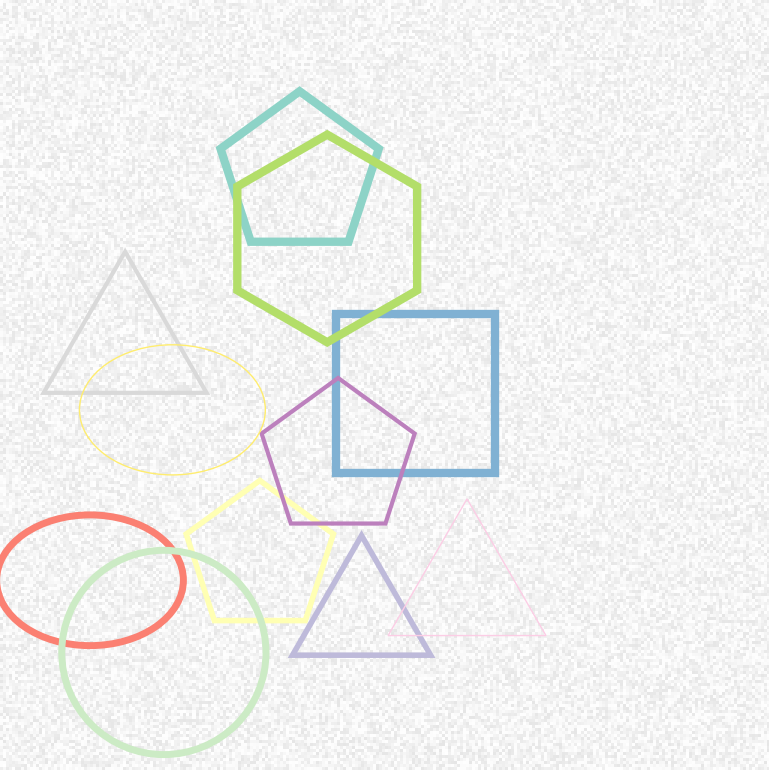[{"shape": "pentagon", "thickness": 3, "radius": 0.54, "center": [0.389, 0.773]}, {"shape": "pentagon", "thickness": 2, "radius": 0.5, "center": [0.337, 0.275]}, {"shape": "triangle", "thickness": 2, "radius": 0.52, "center": [0.47, 0.201]}, {"shape": "oval", "thickness": 2.5, "radius": 0.61, "center": [0.117, 0.246]}, {"shape": "square", "thickness": 3, "radius": 0.52, "center": [0.54, 0.489]}, {"shape": "hexagon", "thickness": 3, "radius": 0.67, "center": [0.425, 0.69]}, {"shape": "triangle", "thickness": 0.5, "radius": 0.59, "center": [0.607, 0.234]}, {"shape": "triangle", "thickness": 1.5, "radius": 0.61, "center": [0.162, 0.551]}, {"shape": "pentagon", "thickness": 1.5, "radius": 0.52, "center": [0.439, 0.405]}, {"shape": "circle", "thickness": 2.5, "radius": 0.66, "center": [0.213, 0.153]}, {"shape": "oval", "thickness": 0.5, "radius": 0.6, "center": [0.224, 0.468]}]